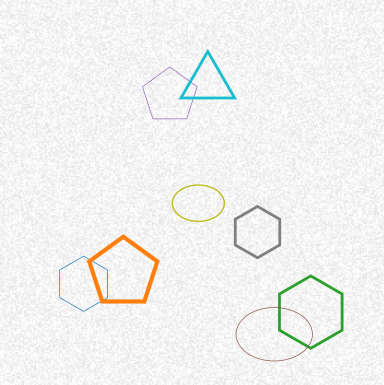[{"shape": "hexagon", "thickness": 0.5, "radius": 0.36, "center": [0.217, 0.263]}, {"shape": "pentagon", "thickness": 3, "radius": 0.46, "center": [0.32, 0.292]}, {"shape": "hexagon", "thickness": 2, "radius": 0.47, "center": [0.807, 0.189]}, {"shape": "pentagon", "thickness": 0.5, "radius": 0.37, "center": [0.441, 0.752]}, {"shape": "oval", "thickness": 0.5, "radius": 0.5, "center": [0.712, 0.132]}, {"shape": "hexagon", "thickness": 2, "radius": 0.33, "center": [0.669, 0.397]}, {"shape": "oval", "thickness": 1, "radius": 0.34, "center": [0.515, 0.472]}, {"shape": "triangle", "thickness": 2, "radius": 0.4, "center": [0.54, 0.786]}]